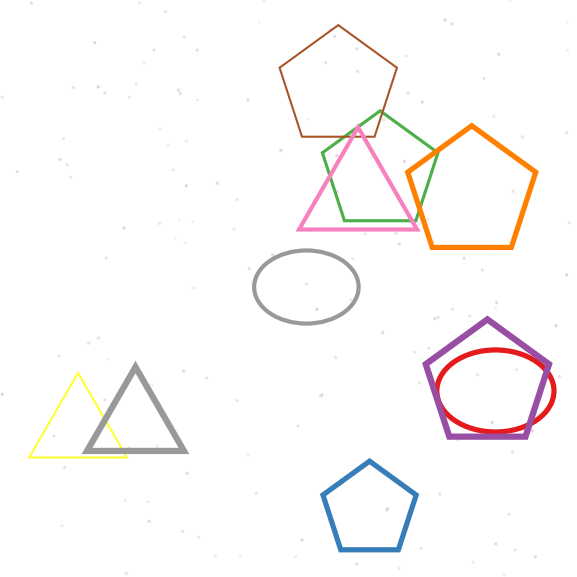[{"shape": "oval", "thickness": 2.5, "radius": 0.51, "center": [0.858, 0.322]}, {"shape": "pentagon", "thickness": 2.5, "radius": 0.42, "center": [0.64, 0.116]}, {"shape": "pentagon", "thickness": 1.5, "radius": 0.53, "center": [0.658, 0.702]}, {"shape": "pentagon", "thickness": 3, "radius": 0.56, "center": [0.844, 0.334]}, {"shape": "pentagon", "thickness": 2.5, "radius": 0.58, "center": [0.817, 0.665]}, {"shape": "triangle", "thickness": 1, "radius": 0.49, "center": [0.135, 0.256]}, {"shape": "pentagon", "thickness": 1, "radius": 0.53, "center": [0.586, 0.849]}, {"shape": "triangle", "thickness": 2, "radius": 0.59, "center": [0.62, 0.661]}, {"shape": "triangle", "thickness": 3, "radius": 0.48, "center": [0.235, 0.267]}, {"shape": "oval", "thickness": 2, "radius": 0.45, "center": [0.531, 0.502]}]